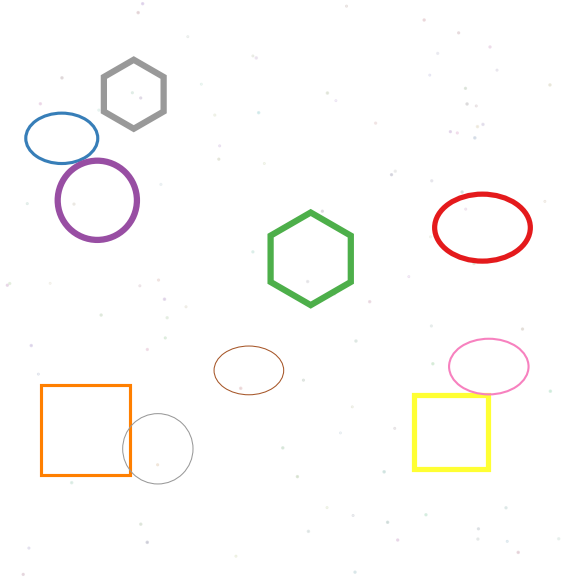[{"shape": "oval", "thickness": 2.5, "radius": 0.41, "center": [0.835, 0.605]}, {"shape": "oval", "thickness": 1.5, "radius": 0.31, "center": [0.107, 0.76]}, {"shape": "hexagon", "thickness": 3, "radius": 0.4, "center": [0.538, 0.551]}, {"shape": "circle", "thickness": 3, "radius": 0.34, "center": [0.169, 0.652]}, {"shape": "square", "thickness": 1.5, "radius": 0.39, "center": [0.148, 0.255]}, {"shape": "square", "thickness": 2.5, "radius": 0.32, "center": [0.781, 0.252]}, {"shape": "oval", "thickness": 0.5, "radius": 0.3, "center": [0.431, 0.358]}, {"shape": "oval", "thickness": 1, "radius": 0.34, "center": [0.846, 0.364]}, {"shape": "circle", "thickness": 0.5, "radius": 0.3, "center": [0.273, 0.222]}, {"shape": "hexagon", "thickness": 3, "radius": 0.3, "center": [0.232, 0.836]}]